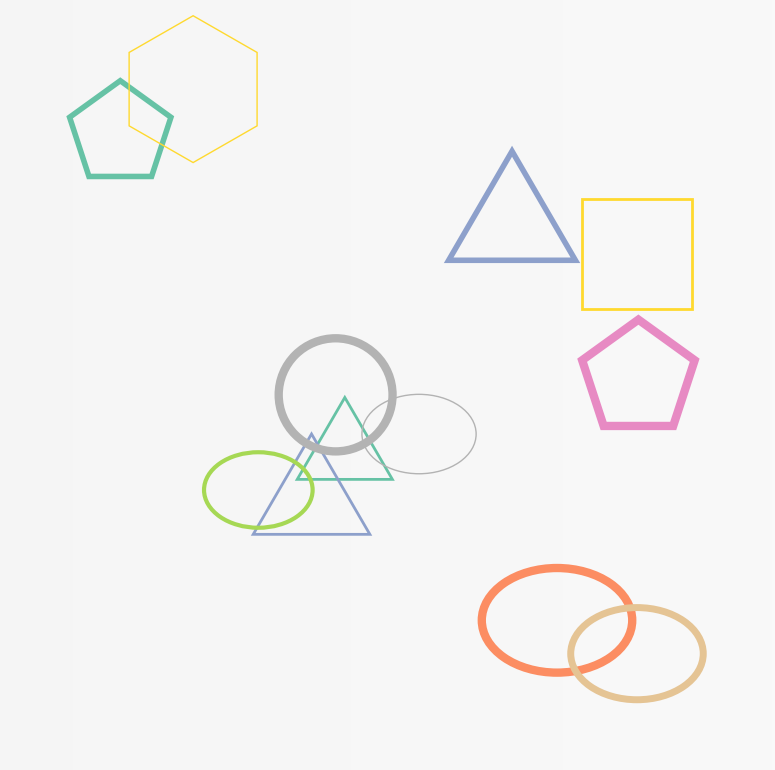[{"shape": "pentagon", "thickness": 2, "radius": 0.34, "center": [0.155, 0.826]}, {"shape": "triangle", "thickness": 1, "radius": 0.35, "center": [0.445, 0.413]}, {"shape": "oval", "thickness": 3, "radius": 0.49, "center": [0.719, 0.194]}, {"shape": "triangle", "thickness": 2, "radius": 0.47, "center": [0.661, 0.709]}, {"shape": "triangle", "thickness": 1, "radius": 0.43, "center": [0.402, 0.349]}, {"shape": "pentagon", "thickness": 3, "radius": 0.38, "center": [0.824, 0.509]}, {"shape": "oval", "thickness": 1.5, "radius": 0.35, "center": [0.333, 0.364]}, {"shape": "square", "thickness": 1, "radius": 0.36, "center": [0.822, 0.67]}, {"shape": "hexagon", "thickness": 0.5, "radius": 0.48, "center": [0.249, 0.884]}, {"shape": "oval", "thickness": 2.5, "radius": 0.43, "center": [0.822, 0.151]}, {"shape": "circle", "thickness": 3, "radius": 0.37, "center": [0.433, 0.487]}, {"shape": "oval", "thickness": 0.5, "radius": 0.37, "center": [0.541, 0.436]}]